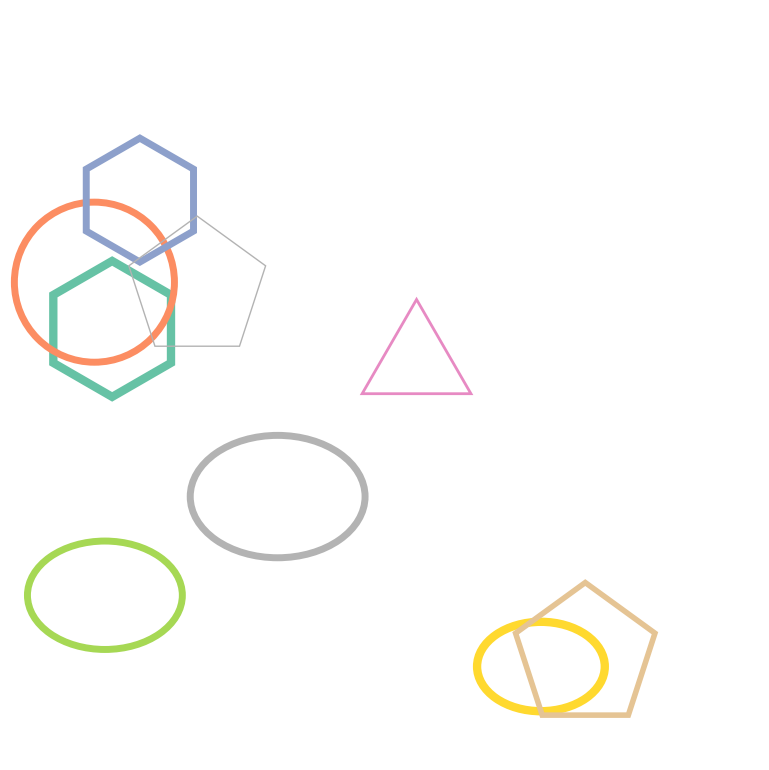[{"shape": "hexagon", "thickness": 3, "radius": 0.44, "center": [0.146, 0.573]}, {"shape": "circle", "thickness": 2.5, "radius": 0.52, "center": [0.123, 0.634]}, {"shape": "hexagon", "thickness": 2.5, "radius": 0.4, "center": [0.182, 0.74]}, {"shape": "triangle", "thickness": 1, "radius": 0.41, "center": [0.541, 0.529]}, {"shape": "oval", "thickness": 2.5, "radius": 0.5, "center": [0.136, 0.227]}, {"shape": "oval", "thickness": 3, "radius": 0.41, "center": [0.703, 0.134]}, {"shape": "pentagon", "thickness": 2, "radius": 0.48, "center": [0.76, 0.148]}, {"shape": "oval", "thickness": 2.5, "radius": 0.57, "center": [0.361, 0.355]}, {"shape": "pentagon", "thickness": 0.5, "radius": 0.47, "center": [0.256, 0.626]}]